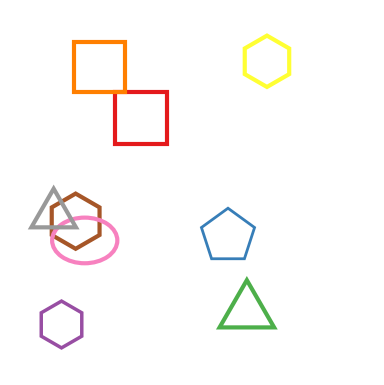[{"shape": "square", "thickness": 3, "radius": 0.34, "center": [0.366, 0.694]}, {"shape": "pentagon", "thickness": 2, "radius": 0.36, "center": [0.592, 0.387]}, {"shape": "triangle", "thickness": 3, "radius": 0.41, "center": [0.641, 0.19]}, {"shape": "hexagon", "thickness": 2.5, "radius": 0.3, "center": [0.16, 0.157]}, {"shape": "square", "thickness": 3, "radius": 0.33, "center": [0.259, 0.826]}, {"shape": "hexagon", "thickness": 3, "radius": 0.33, "center": [0.693, 0.841]}, {"shape": "hexagon", "thickness": 3, "radius": 0.36, "center": [0.196, 0.425]}, {"shape": "oval", "thickness": 3, "radius": 0.42, "center": [0.22, 0.375]}, {"shape": "triangle", "thickness": 3, "radius": 0.33, "center": [0.139, 0.443]}]